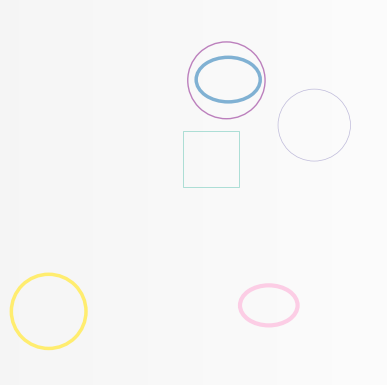[{"shape": "square", "thickness": 0.5, "radius": 0.36, "center": [0.544, 0.587]}, {"shape": "circle", "thickness": 0.5, "radius": 0.47, "center": [0.811, 0.675]}, {"shape": "oval", "thickness": 2.5, "radius": 0.41, "center": [0.589, 0.793]}, {"shape": "oval", "thickness": 3, "radius": 0.37, "center": [0.694, 0.207]}, {"shape": "circle", "thickness": 1, "radius": 0.5, "center": [0.584, 0.791]}, {"shape": "circle", "thickness": 2.5, "radius": 0.48, "center": [0.126, 0.191]}]